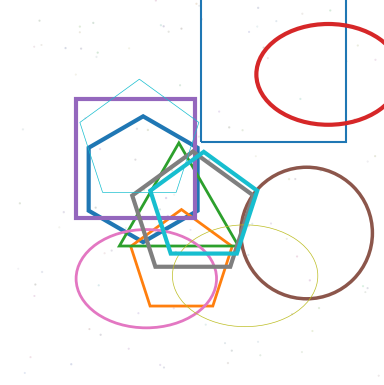[{"shape": "square", "thickness": 1.5, "radius": 0.94, "center": [0.71, 0.819]}, {"shape": "hexagon", "thickness": 3, "radius": 0.82, "center": [0.372, 0.534]}, {"shape": "pentagon", "thickness": 2, "radius": 0.69, "center": [0.471, 0.317]}, {"shape": "triangle", "thickness": 2, "radius": 0.89, "center": [0.465, 0.45]}, {"shape": "oval", "thickness": 3, "radius": 0.93, "center": [0.853, 0.807]}, {"shape": "square", "thickness": 3, "radius": 0.77, "center": [0.353, 0.589]}, {"shape": "circle", "thickness": 2.5, "radius": 0.85, "center": [0.796, 0.395]}, {"shape": "oval", "thickness": 2, "radius": 0.91, "center": [0.38, 0.276]}, {"shape": "pentagon", "thickness": 3, "radius": 0.83, "center": [0.501, 0.441]}, {"shape": "oval", "thickness": 0.5, "radius": 0.94, "center": [0.637, 0.284]}, {"shape": "pentagon", "thickness": 0.5, "radius": 0.81, "center": [0.362, 0.632]}, {"shape": "pentagon", "thickness": 3, "radius": 0.73, "center": [0.529, 0.46]}]